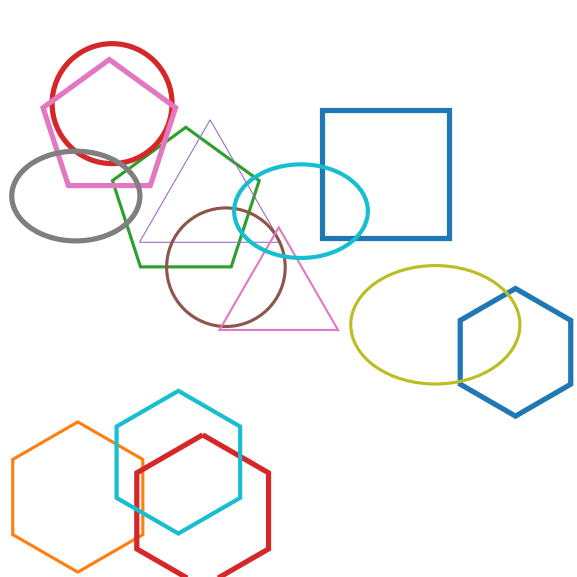[{"shape": "hexagon", "thickness": 2.5, "radius": 0.55, "center": [0.893, 0.389]}, {"shape": "square", "thickness": 2.5, "radius": 0.55, "center": [0.667, 0.698]}, {"shape": "hexagon", "thickness": 1.5, "radius": 0.65, "center": [0.135, 0.138]}, {"shape": "pentagon", "thickness": 1.5, "radius": 0.67, "center": [0.322, 0.645]}, {"shape": "hexagon", "thickness": 2.5, "radius": 0.66, "center": [0.351, 0.114]}, {"shape": "circle", "thickness": 2.5, "radius": 0.52, "center": [0.194, 0.82]}, {"shape": "triangle", "thickness": 0.5, "radius": 0.71, "center": [0.364, 0.65]}, {"shape": "circle", "thickness": 1.5, "radius": 0.51, "center": [0.391, 0.536]}, {"shape": "pentagon", "thickness": 2.5, "radius": 0.6, "center": [0.189, 0.775]}, {"shape": "triangle", "thickness": 1, "radius": 0.59, "center": [0.483, 0.487]}, {"shape": "oval", "thickness": 2.5, "radius": 0.55, "center": [0.131, 0.66]}, {"shape": "oval", "thickness": 1.5, "radius": 0.73, "center": [0.754, 0.437]}, {"shape": "oval", "thickness": 2, "radius": 0.58, "center": [0.521, 0.634]}, {"shape": "hexagon", "thickness": 2, "radius": 0.62, "center": [0.309, 0.199]}]